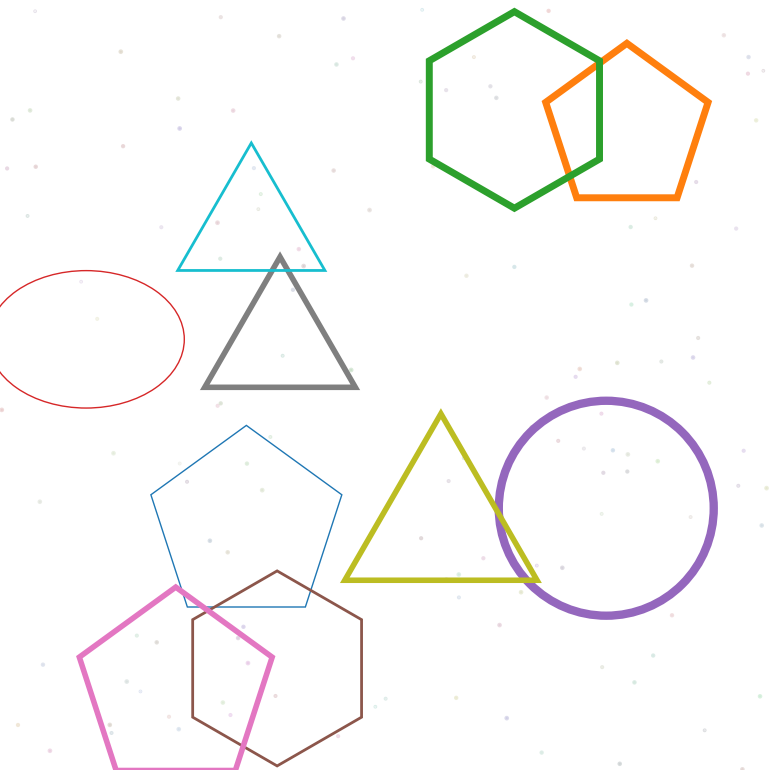[{"shape": "pentagon", "thickness": 0.5, "radius": 0.65, "center": [0.32, 0.317]}, {"shape": "pentagon", "thickness": 2.5, "radius": 0.55, "center": [0.814, 0.833]}, {"shape": "hexagon", "thickness": 2.5, "radius": 0.64, "center": [0.668, 0.857]}, {"shape": "oval", "thickness": 0.5, "radius": 0.64, "center": [0.112, 0.559]}, {"shape": "circle", "thickness": 3, "radius": 0.7, "center": [0.787, 0.34]}, {"shape": "hexagon", "thickness": 1, "radius": 0.63, "center": [0.36, 0.132]}, {"shape": "pentagon", "thickness": 2, "radius": 0.66, "center": [0.228, 0.106]}, {"shape": "triangle", "thickness": 2, "radius": 0.56, "center": [0.364, 0.553]}, {"shape": "triangle", "thickness": 2, "radius": 0.72, "center": [0.573, 0.319]}, {"shape": "triangle", "thickness": 1, "radius": 0.55, "center": [0.326, 0.704]}]